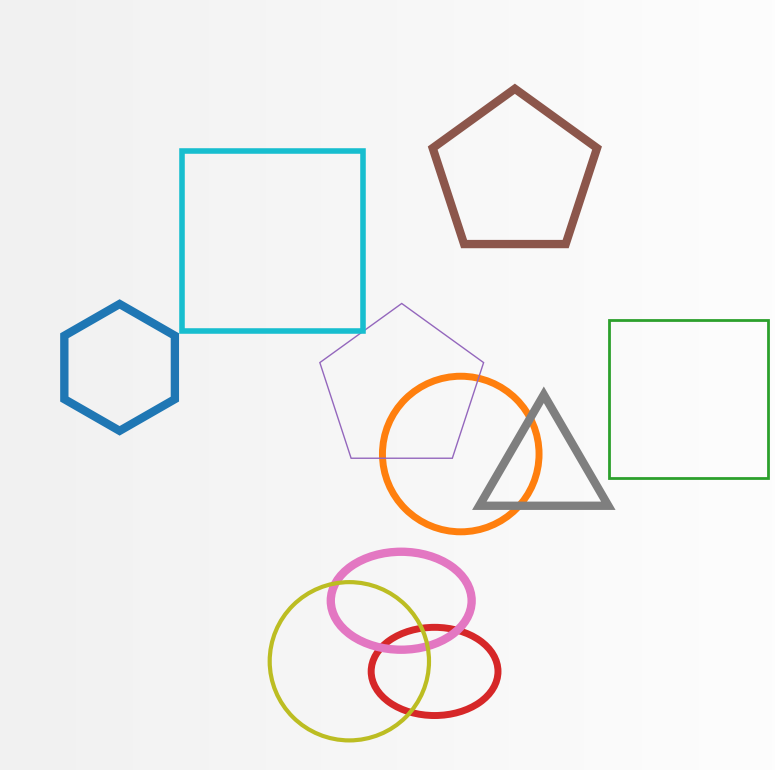[{"shape": "hexagon", "thickness": 3, "radius": 0.41, "center": [0.154, 0.523]}, {"shape": "circle", "thickness": 2.5, "radius": 0.51, "center": [0.595, 0.41]}, {"shape": "square", "thickness": 1, "radius": 0.51, "center": [0.888, 0.482]}, {"shape": "oval", "thickness": 2.5, "radius": 0.41, "center": [0.561, 0.128]}, {"shape": "pentagon", "thickness": 0.5, "radius": 0.56, "center": [0.518, 0.495]}, {"shape": "pentagon", "thickness": 3, "radius": 0.56, "center": [0.664, 0.773]}, {"shape": "oval", "thickness": 3, "radius": 0.45, "center": [0.518, 0.22]}, {"shape": "triangle", "thickness": 3, "radius": 0.48, "center": [0.702, 0.391]}, {"shape": "circle", "thickness": 1.5, "radius": 0.51, "center": [0.451, 0.141]}, {"shape": "square", "thickness": 2, "radius": 0.58, "center": [0.351, 0.687]}]